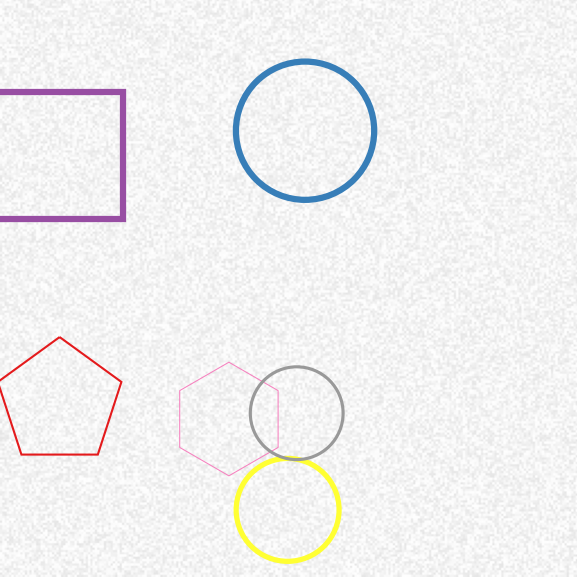[{"shape": "pentagon", "thickness": 1, "radius": 0.56, "center": [0.103, 0.303]}, {"shape": "circle", "thickness": 3, "radius": 0.6, "center": [0.528, 0.773]}, {"shape": "square", "thickness": 3, "radius": 0.55, "center": [0.102, 0.729]}, {"shape": "circle", "thickness": 2.5, "radius": 0.45, "center": [0.498, 0.116]}, {"shape": "hexagon", "thickness": 0.5, "radius": 0.49, "center": [0.396, 0.274]}, {"shape": "circle", "thickness": 1.5, "radius": 0.4, "center": [0.514, 0.284]}]